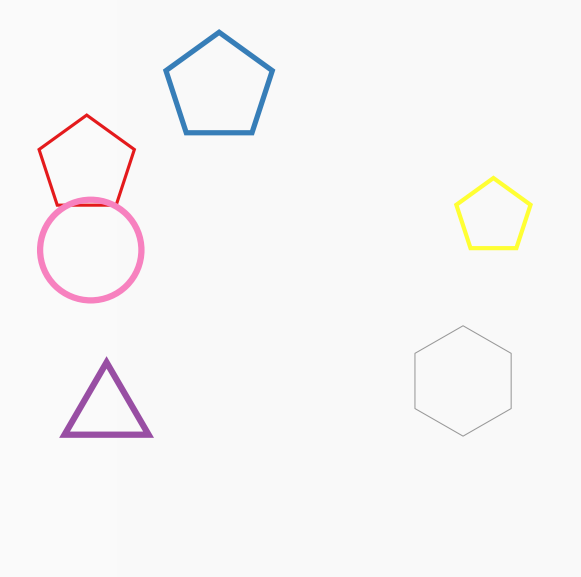[{"shape": "pentagon", "thickness": 1.5, "radius": 0.43, "center": [0.149, 0.714]}, {"shape": "pentagon", "thickness": 2.5, "radius": 0.48, "center": [0.377, 0.847]}, {"shape": "triangle", "thickness": 3, "radius": 0.42, "center": [0.183, 0.288]}, {"shape": "pentagon", "thickness": 2, "radius": 0.34, "center": [0.849, 0.624]}, {"shape": "circle", "thickness": 3, "radius": 0.44, "center": [0.156, 0.566]}, {"shape": "hexagon", "thickness": 0.5, "radius": 0.48, "center": [0.797, 0.339]}]